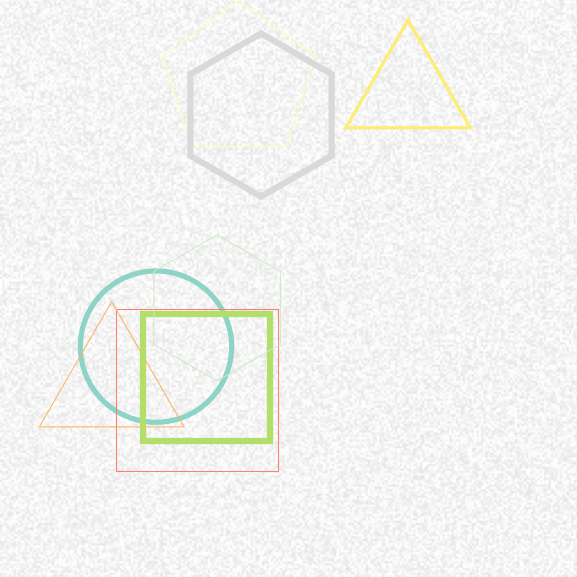[{"shape": "circle", "thickness": 2.5, "radius": 0.66, "center": [0.27, 0.399]}, {"shape": "pentagon", "thickness": 0.5, "radius": 0.7, "center": [0.414, 0.859]}, {"shape": "square", "thickness": 0.5, "radius": 0.7, "center": [0.342, 0.323]}, {"shape": "triangle", "thickness": 0.5, "radius": 0.72, "center": [0.193, 0.332]}, {"shape": "square", "thickness": 3, "radius": 0.55, "center": [0.357, 0.345]}, {"shape": "hexagon", "thickness": 3, "radius": 0.71, "center": [0.452, 0.8]}, {"shape": "hexagon", "thickness": 0.5, "radius": 0.63, "center": [0.376, 0.466]}, {"shape": "triangle", "thickness": 1.5, "radius": 0.62, "center": [0.707, 0.84]}]